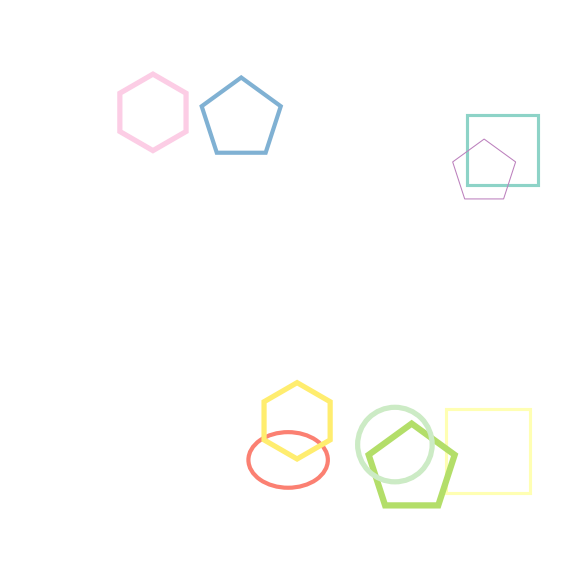[{"shape": "square", "thickness": 1.5, "radius": 0.31, "center": [0.87, 0.739]}, {"shape": "square", "thickness": 1.5, "radius": 0.36, "center": [0.845, 0.219]}, {"shape": "oval", "thickness": 2, "radius": 0.34, "center": [0.499, 0.203]}, {"shape": "pentagon", "thickness": 2, "radius": 0.36, "center": [0.418, 0.793]}, {"shape": "pentagon", "thickness": 3, "radius": 0.39, "center": [0.713, 0.187]}, {"shape": "hexagon", "thickness": 2.5, "radius": 0.33, "center": [0.265, 0.805]}, {"shape": "pentagon", "thickness": 0.5, "radius": 0.29, "center": [0.838, 0.701]}, {"shape": "circle", "thickness": 2.5, "radius": 0.32, "center": [0.684, 0.229]}, {"shape": "hexagon", "thickness": 2.5, "radius": 0.33, "center": [0.514, 0.27]}]